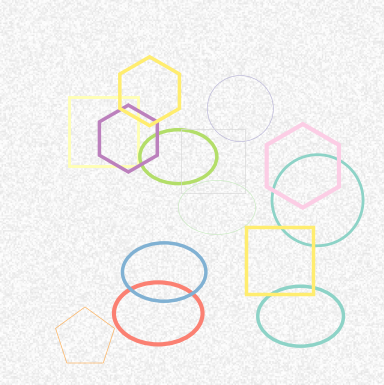[{"shape": "circle", "thickness": 2, "radius": 0.59, "center": [0.825, 0.48]}, {"shape": "oval", "thickness": 2.5, "radius": 0.56, "center": [0.781, 0.179]}, {"shape": "square", "thickness": 2, "radius": 0.45, "center": [0.27, 0.658]}, {"shape": "circle", "thickness": 0.5, "radius": 0.43, "center": [0.624, 0.718]}, {"shape": "oval", "thickness": 3, "radius": 0.58, "center": [0.411, 0.186]}, {"shape": "oval", "thickness": 2.5, "radius": 0.54, "center": [0.426, 0.293]}, {"shape": "pentagon", "thickness": 0.5, "radius": 0.4, "center": [0.221, 0.122]}, {"shape": "oval", "thickness": 2.5, "radius": 0.5, "center": [0.463, 0.593]}, {"shape": "hexagon", "thickness": 3, "radius": 0.54, "center": [0.787, 0.569]}, {"shape": "square", "thickness": 0.5, "radius": 0.42, "center": [0.554, 0.583]}, {"shape": "hexagon", "thickness": 2.5, "radius": 0.43, "center": [0.333, 0.64]}, {"shape": "oval", "thickness": 0.5, "radius": 0.5, "center": [0.564, 0.461]}, {"shape": "square", "thickness": 2.5, "radius": 0.44, "center": [0.725, 0.324]}, {"shape": "hexagon", "thickness": 2.5, "radius": 0.45, "center": [0.389, 0.763]}]